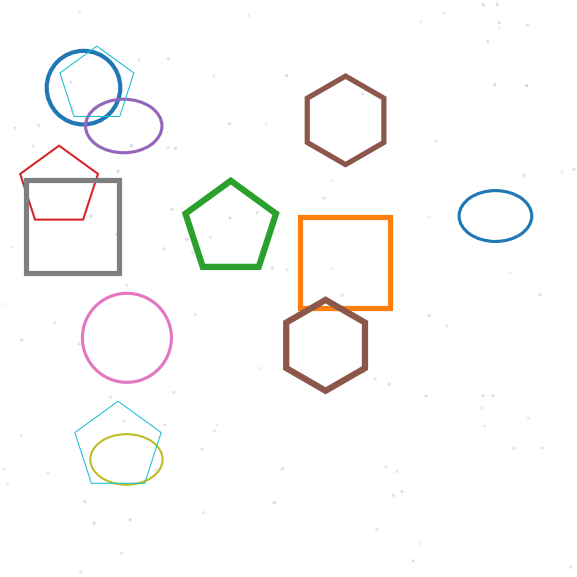[{"shape": "oval", "thickness": 1.5, "radius": 0.31, "center": [0.858, 0.625]}, {"shape": "circle", "thickness": 2, "radius": 0.32, "center": [0.145, 0.847]}, {"shape": "square", "thickness": 2.5, "radius": 0.39, "center": [0.597, 0.545]}, {"shape": "pentagon", "thickness": 3, "radius": 0.41, "center": [0.4, 0.604]}, {"shape": "pentagon", "thickness": 1, "radius": 0.35, "center": [0.102, 0.676]}, {"shape": "oval", "thickness": 1.5, "radius": 0.33, "center": [0.214, 0.781]}, {"shape": "hexagon", "thickness": 2.5, "radius": 0.38, "center": [0.598, 0.791]}, {"shape": "hexagon", "thickness": 3, "radius": 0.39, "center": [0.564, 0.401]}, {"shape": "circle", "thickness": 1.5, "radius": 0.39, "center": [0.22, 0.414]}, {"shape": "square", "thickness": 2.5, "radius": 0.41, "center": [0.126, 0.607]}, {"shape": "oval", "thickness": 1, "radius": 0.31, "center": [0.219, 0.204]}, {"shape": "pentagon", "thickness": 0.5, "radius": 0.34, "center": [0.168, 0.852]}, {"shape": "pentagon", "thickness": 0.5, "radius": 0.39, "center": [0.204, 0.226]}]